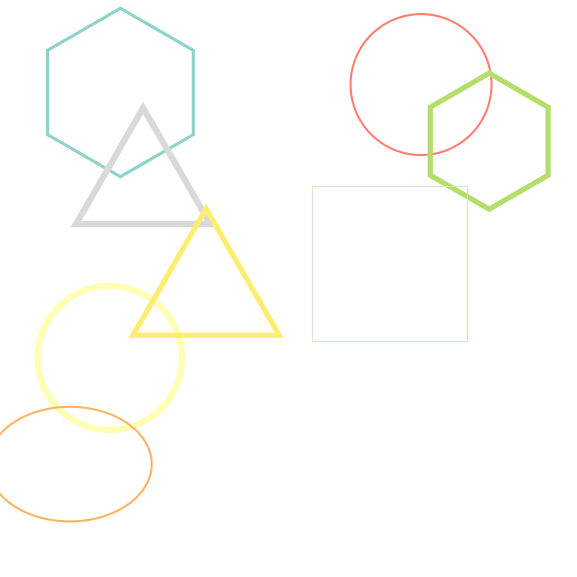[{"shape": "hexagon", "thickness": 1.5, "radius": 0.73, "center": [0.208, 0.839]}, {"shape": "circle", "thickness": 3, "radius": 0.62, "center": [0.19, 0.379]}, {"shape": "circle", "thickness": 1, "radius": 0.61, "center": [0.729, 0.853]}, {"shape": "oval", "thickness": 1, "radius": 0.71, "center": [0.121, 0.195]}, {"shape": "hexagon", "thickness": 2.5, "radius": 0.59, "center": [0.847, 0.755]}, {"shape": "triangle", "thickness": 3, "radius": 0.67, "center": [0.248, 0.678]}, {"shape": "square", "thickness": 0.5, "radius": 0.67, "center": [0.674, 0.544]}, {"shape": "triangle", "thickness": 2.5, "radius": 0.73, "center": [0.357, 0.492]}]